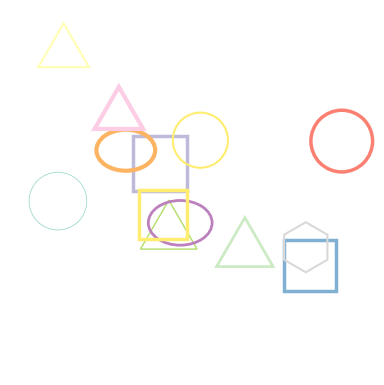[{"shape": "circle", "thickness": 0.5, "radius": 0.37, "center": [0.15, 0.478]}, {"shape": "triangle", "thickness": 1.5, "radius": 0.38, "center": [0.165, 0.863]}, {"shape": "square", "thickness": 2.5, "radius": 0.35, "center": [0.415, 0.576]}, {"shape": "circle", "thickness": 2.5, "radius": 0.4, "center": [0.888, 0.634]}, {"shape": "square", "thickness": 2.5, "radius": 0.33, "center": [0.805, 0.311]}, {"shape": "oval", "thickness": 3, "radius": 0.38, "center": [0.327, 0.61]}, {"shape": "triangle", "thickness": 1, "radius": 0.42, "center": [0.438, 0.395]}, {"shape": "triangle", "thickness": 3, "radius": 0.36, "center": [0.309, 0.701]}, {"shape": "hexagon", "thickness": 1.5, "radius": 0.32, "center": [0.794, 0.358]}, {"shape": "oval", "thickness": 2, "radius": 0.41, "center": [0.468, 0.421]}, {"shape": "triangle", "thickness": 2, "radius": 0.42, "center": [0.636, 0.35]}, {"shape": "square", "thickness": 2.5, "radius": 0.31, "center": [0.423, 0.443]}, {"shape": "circle", "thickness": 1.5, "radius": 0.36, "center": [0.52, 0.636]}]